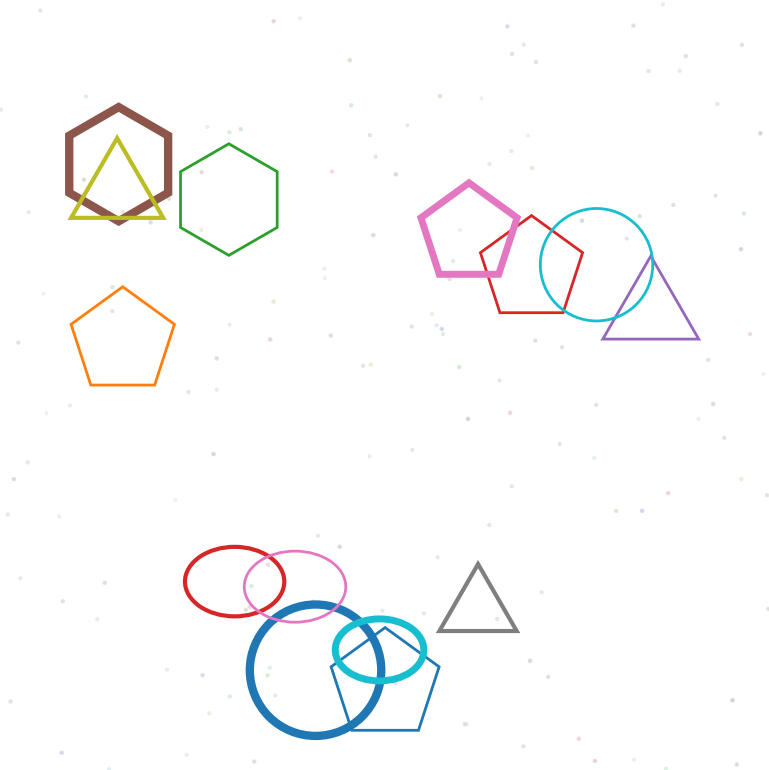[{"shape": "pentagon", "thickness": 1, "radius": 0.37, "center": [0.5, 0.111]}, {"shape": "circle", "thickness": 3, "radius": 0.43, "center": [0.41, 0.13]}, {"shape": "pentagon", "thickness": 1, "radius": 0.35, "center": [0.159, 0.557]}, {"shape": "hexagon", "thickness": 1, "radius": 0.36, "center": [0.297, 0.741]}, {"shape": "pentagon", "thickness": 1, "radius": 0.35, "center": [0.69, 0.65]}, {"shape": "oval", "thickness": 1.5, "radius": 0.32, "center": [0.305, 0.245]}, {"shape": "triangle", "thickness": 1, "radius": 0.36, "center": [0.845, 0.596]}, {"shape": "hexagon", "thickness": 3, "radius": 0.37, "center": [0.154, 0.787]}, {"shape": "oval", "thickness": 1, "radius": 0.33, "center": [0.383, 0.238]}, {"shape": "pentagon", "thickness": 2.5, "radius": 0.33, "center": [0.609, 0.697]}, {"shape": "triangle", "thickness": 1.5, "radius": 0.29, "center": [0.621, 0.209]}, {"shape": "triangle", "thickness": 1.5, "radius": 0.35, "center": [0.152, 0.752]}, {"shape": "circle", "thickness": 1, "radius": 0.37, "center": [0.775, 0.656]}, {"shape": "oval", "thickness": 2.5, "radius": 0.29, "center": [0.493, 0.156]}]